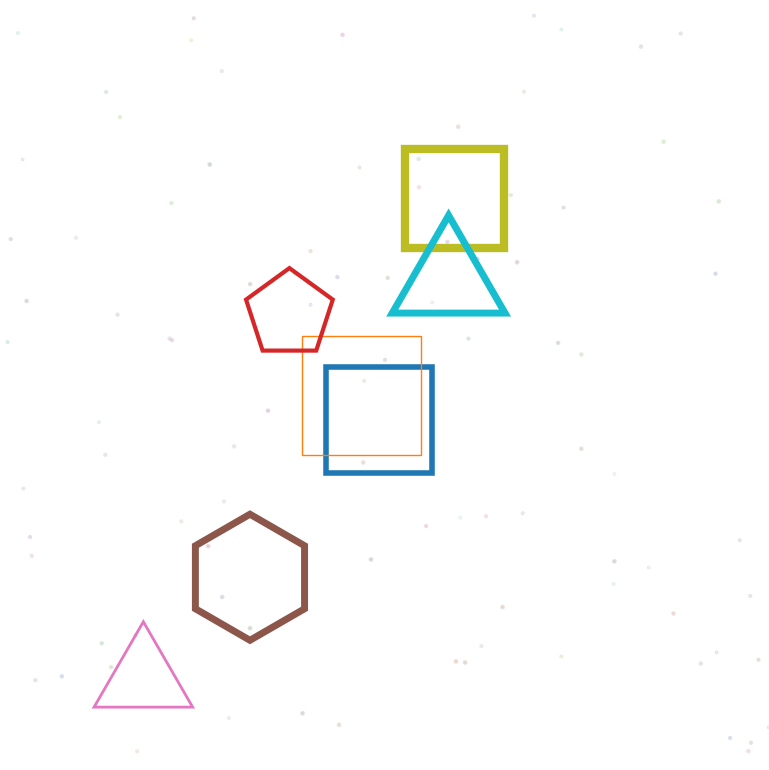[{"shape": "square", "thickness": 2, "radius": 0.34, "center": [0.492, 0.454]}, {"shape": "square", "thickness": 0.5, "radius": 0.39, "center": [0.469, 0.487]}, {"shape": "pentagon", "thickness": 1.5, "radius": 0.3, "center": [0.376, 0.593]}, {"shape": "hexagon", "thickness": 2.5, "radius": 0.41, "center": [0.325, 0.25]}, {"shape": "triangle", "thickness": 1, "radius": 0.37, "center": [0.186, 0.119]}, {"shape": "square", "thickness": 3, "radius": 0.32, "center": [0.591, 0.742]}, {"shape": "triangle", "thickness": 2.5, "radius": 0.42, "center": [0.583, 0.636]}]